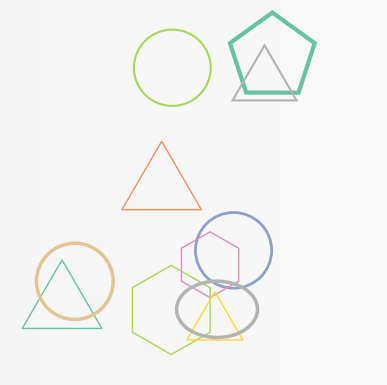[{"shape": "pentagon", "thickness": 3, "radius": 0.57, "center": [0.703, 0.852]}, {"shape": "triangle", "thickness": 1, "radius": 0.59, "center": [0.16, 0.206]}, {"shape": "triangle", "thickness": 1, "radius": 0.59, "center": [0.417, 0.515]}, {"shape": "circle", "thickness": 2, "radius": 0.49, "center": [0.603, 0.35]}, {"shape": "hexagon", "thickness": 1, "radius": 0.43, "center": [0.542, 0.312]}, {"shape": "circle", "thickness": 1.5, "radius": 0.5, "center": [0.445, 0.824]}, {"shape": "hexagon", "thickness": 1, "radius": 0.58, "center": [0.442, 0.195]}, {"shape": "triangle", "thickness": 1, "radius": 0.42, "center": [0.554, 0.159]}, {"shape": "circle", "thickness": 2.5, "radius": 0.49, "center": [0.193, 0.269]}, {"shape": "triangle", "thickness": 1.5, "radius": 0.48, "center": [0.683, 0.787]}, {"shape": "oval", "thickness": 2.5, "radius": 0.52, "center": [0.56, 0.197]}]